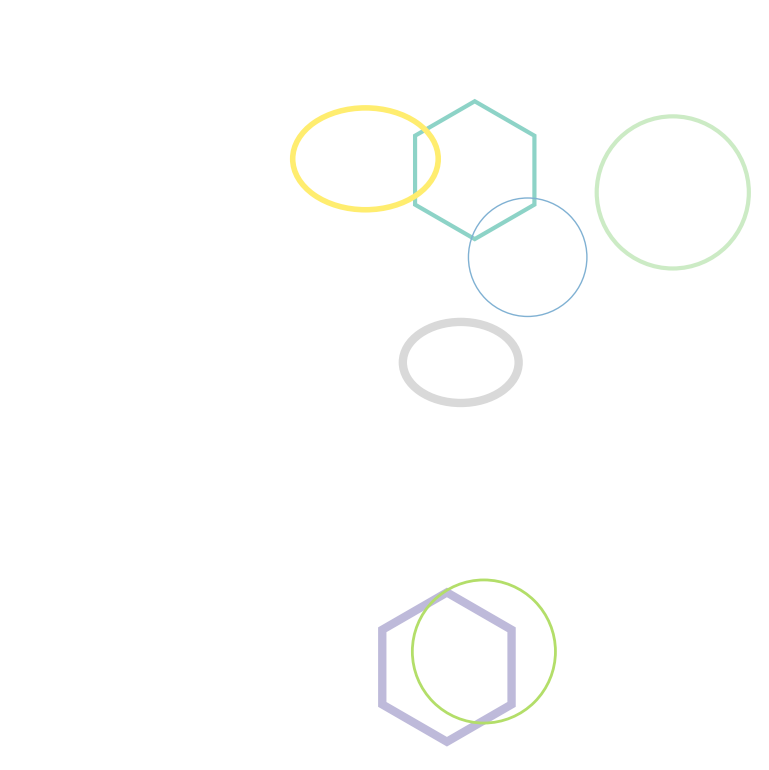[{"shape": "hexagon", "thickness": 1.5, "radius": 0.45, "center": [0.617, 0.779]}, {"shape": "hexagon", "thickness": 3, "radius": 0.48, "center": [0.58, 0.134]}, {"shape": "circle", "thickness": 0.5, "radius": 0.38, "center": [0.685, 0.666]}, {"shape": "circle", "thickness": 1, "radius": 0.46, "center": [0.628, 0.154]}, {"shape": "oval", "thickness": 3, "radius": 0.38, "center": [0.598, 0.529]}, {"shape": "circle", "thickness": 1.5, "radius": 0.49, "center": [0.874, 0.75]}, {"shape": "oval", "thickness": 2, "radius": 0.47, "center": [0.475, 0.794]}]